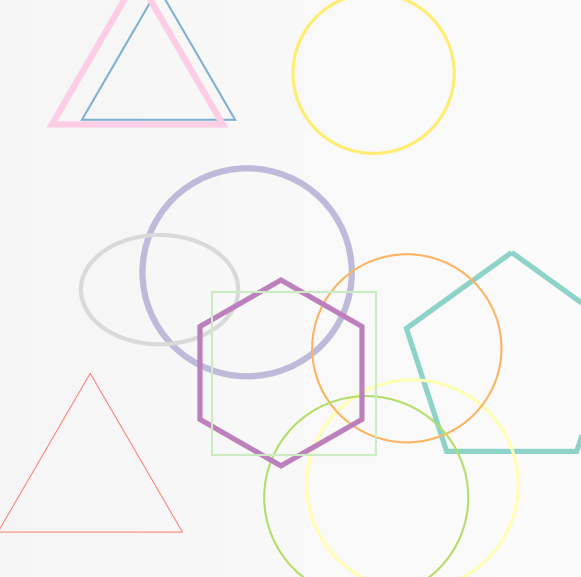[{"shape": "pentagon", "thickness": 2.5, "radius": 0.95, "center": [0.88, 0.372]}, {"shape": "circle", "thickness": 1.5, "radius": 0.91, "center": [0.71, 0.159]}, {"shape": "circle", "thickness": 3, "radius": 0.9, "center": [0.425, 0.528]}, {"shape": "triangle", "thickness": 0.5, "radius": 0.92, "center": [0.155, 0.169]}, {"shape": "triangle", "thickness": 1, "radius": 0.76, "center": [0.273, 0.868]}, {"shape": "circle", "thickness": 1, "radius": 0.81, "center": [0.7, 0.396]}, {"shape": "circle", "thickness": 1, "radius": 0.88, "center": [0.63, 0.138]}, {"shape": "triangle", "thickness": 3, "radius": 0.85, "center": [0.236, 0.869]}, {"shape": "oval", "thickness": 2, "radius": 0.68, "center": [0.275, 0.498]}, {"shape": "hexagon", "thickness": 2.5, "radius": 0.8, "center": [0.483, 0.353]}, {"shape": "square", "thickness": 1, "radius": 0.7, "center": [0.506, 0.352]}, {"shape": "circle", "thickness": 1.5, "radius": 0.69, "center": [0.643, 0.872]}]